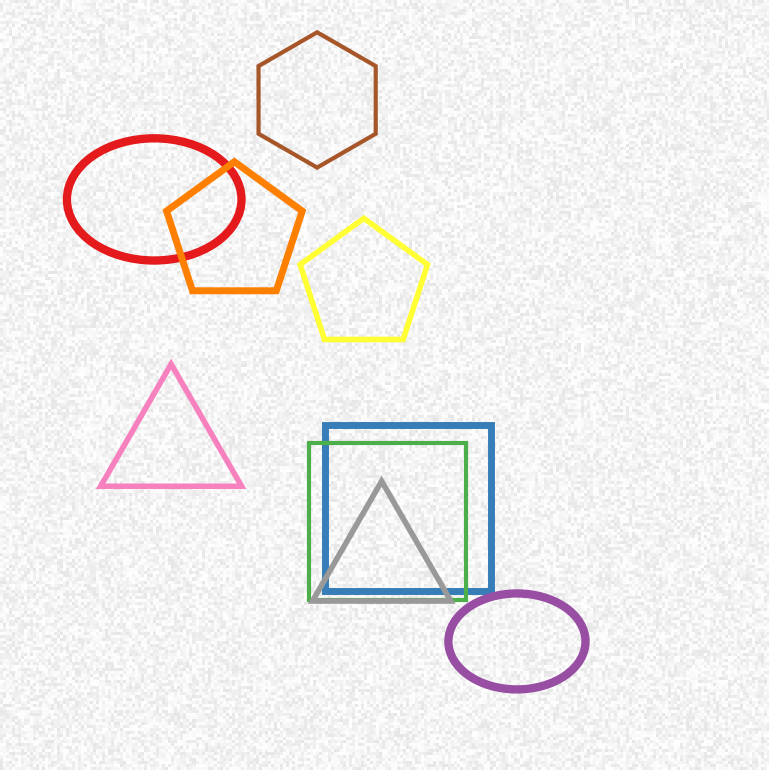[{"shape": "oval", "thickness": 3, "radius": 0.57, "center": [0.2, 0.741]}, {"shape": "square", "thickness": 2.5, "radius": 0.54, "center": [0.53, 0.34]}, {"shape": "square", "thickness": 1.5, "radius": 0.51, "center": [0.503, 0.323]}, {"shape": "oval", "thickness": 3, "radius": 0.45, "center": [0.671, 0.167]}, {"shape": "pentagon", "thickness": 2.5, "radius": 0.46, "center": [0.304, 0.697]}, {"shape": "pentagon", "thickness": 2, "radius": 0.43, "center": [0.472, 0.629]}, {"shape": "hexagon", "thickness": 1.5, "radius": 0.44, "center": [0.412, 0.87]}, {"shape": "triangle", "thickness": 2, "radius": 0.53, "center": [0.222, 0.421]}, {"shape": "triangle", "thickness": 2, "radius": 0.52, "center": [0.496, 0.271]}]